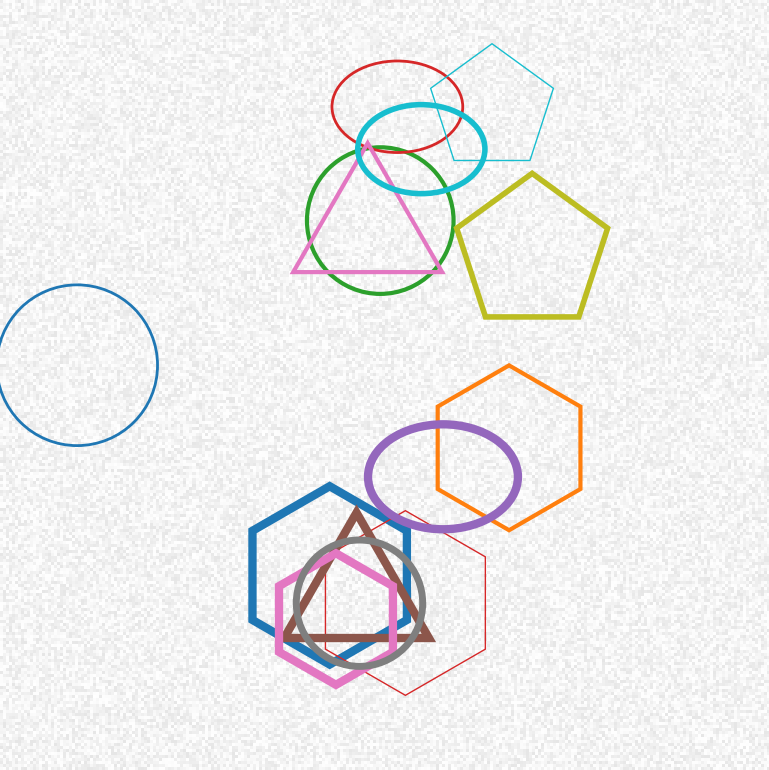[{"shape": "circle", "thickness": 1, "radius": 0.52, "center": [0.1, 0.526]}, {"shape": "hexagon", "thickness": 3, "radius": 0.58, "center": [0.428, 0.253]}, {"shape": "hexagon", "thickness": 1.5, "radius": 0.54, "center": [0.661, 0.418]}, {"shape": "circle", "thickness": 1.5, "radius": 0.48, "center": [0.494, 0.714]}, {"shape": "oval", "thickness": 1, "radius": 0.42, "center": [0.516, 0.861]}, {"shape": "hexagon", "thickness": 0.5, "radius": 0.6, "center": [0.526, 0.217]}, {"shape": "oval", "thickness": 3, "radius": 0.49, "center": [0.575, 0.381]}, {"shape": "triangle", "thickness": 3, "radius": 0.54, "center": [0.463, 0.226]}, {"shape": "hexagon", "thickness": 3, "radius": 0.43, "center": [0.436, 0.196]}, {"shape": "triangle", "thickness": 1.5, "radius": 0.56, "center": [0.478, 0.702]}, {"shape": "circle", "thickness": 2.5, "radius": 0.41, "center": [0.467, 0.217]}, {"shape": "pentagon", "thickness": 2, "radius": 0.52, "center": [0.691, 0.672]}, {"shape": "pentagon", "thickness": 0.5, "radius": 0.42, "center": [0.639, 0.859]}, {"shape": "oval", "thickness": 2, "radius": 0.41, "center": [0.547, 0.806]}]